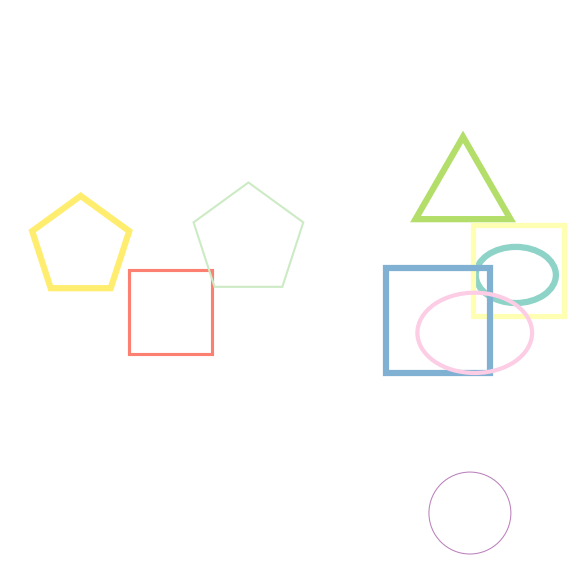[{"shape": "oval", "thickness": 3, "radius": 0.35, "center": [0.893, 0.523]}, {"shape": "square", "thickness": 2.5, "radius": 0.39, "center": [0.899, 0.531]}, {"shape": "square", "thickness": 1.5, "radius": 0.36, "center": [0.295, 0.459]}, {"shape": "square", "thickness": 3, "radius": 0.45, "center": [0.758, 0.444]}, {"shape": "triangle", "thickness": 3, "radius": 0.47, "center": [0.802, 0.667]}, {"shape": "oval", "thickness": 2, "radius": 0.5, "center": [0.822, 0.423]}, {"shape": "circle", "thickness": 0.5, "radius": 0.35, "center": [0.814, 0.111]}, {"shape": "pentagon", "thickness": 1, "radius": 0.5, "center": [0.43, 0.583]}, {"shape": "pentagon", "thickness": 3, "radius": 0.44, "center": [0.14, 0.572]}]